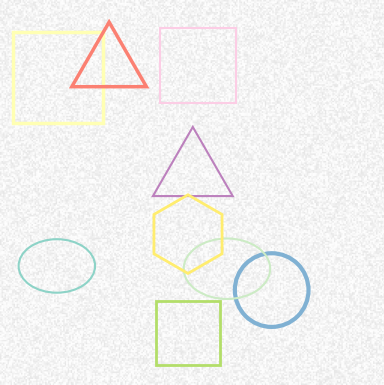[{"shape": "oval", "thickness": 1.5, "radius": 0.5, "center": [0.148, 0.309]}, {"shape": "square", "thickness": 2.5, "radius": 0.59, "center": [0.151, 0.799]}, {"shape": "triangle", "thickness": 2.5, "radius": 0.56, "center": [0.283, 0.831]}, {"shape": "circle", "thickness": 3, "radius": 0.48, "center": [0.706, 0.247]}, {"shape": "square", "thickness": 2, "radius": 0.41, "center": [0.488, 0.136]}, {"shape": "square", "thickness": 1.5, "radius": 0.49, "center": [0.514, 0.83]}, {"shape": "triangle", "thickness": 1.5, "radius": 0.6, "center": [0.501, 0.551]}, {"shape": "oval", "thickness": 1.5, "radius": 0.56, "center": [0.589, 0.302]}, {"shape": "hexagon", "thickness": 2, "radius": 0.51, "center": [0.488, 0.392]}]